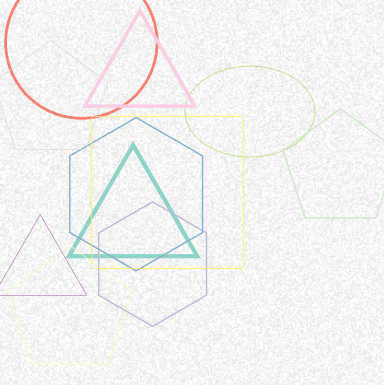[{"shape": "triangle", "thickness": 3, "radius": 0.96, "center": [0.346, 0.431]}, {"shape": "pentagon", "thickness": 0.5, "radius": 0.84, "center": [0.182, 0.193]}, {"shape": "hexagon", "thickness": 1, "radius": 0.81, "center": [0.396, 0.314]}, {"shape": "circle", "thickness": 2, "radius": 0.98, "center": [0.211, 0.889]}, {"shape": "hexagon", "thickness": 1, "radius": 1.0, "center": [0.354, 0.496]}, {"shape": "oval", "thickness": 0.5, "radius": 0.84, "center": [0.649, 0.71]}, {"shape": "triangle", "thickness": 2.5, "radius": 0.83, "center": [0.363, 0.807]}, {"shape": "pentagon", "thickness": 0.5, "radius": 0.78, "center": [0.131, 0.739]}, {"shape": "triangle", "thickness": 0.5, "radius": 0.7, "center": [0.105, 0.303]}, {"shape": "pentagon", "thickness": 1, "radius": 0.78, "center": [0.884, 0.561]}, {"shape": "square", "thickness": 0.5, "radius": 0.98, "center": [0.434, 0.501]}]